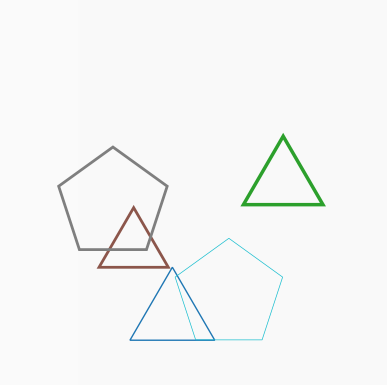[{"shape": "triangle", "thickness": 1, "radius": 0.63, "center": [0.445, 0.179]}, {"shape": "triangle", "thickness": 2.5, "radius": 0.59, "center": [0.731, 0.528]}, {"shape": "triangle", "thickness": 2, "radius": 0.52, "center": [0.345, 0.357]}, {"shape": "pentagon", "thickness": 2, "radius": 0.74, "center": [0.291, 0.471]}, {"shape": "pentagon", "thickness": 0.5, "radius": 0.73, "center": [0.591, 0.235]}]